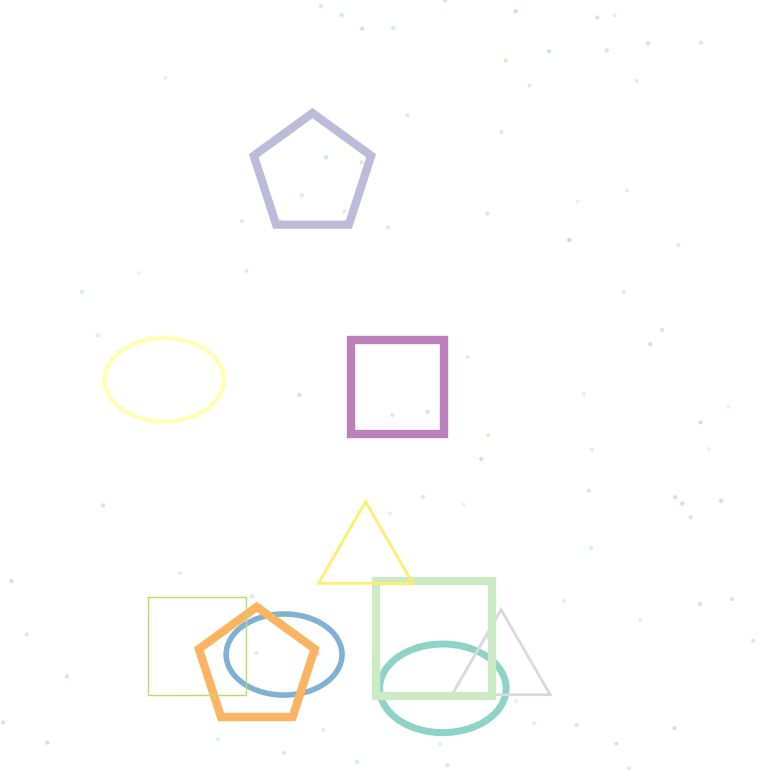[{"shape": "oval", "thickness": 2.5, "radius": 0.41, "center": [0.575, 0.106]}, {"shape": "oval", "thickness": 1.5, "radius": 0.39, "center": [0.213, 0.507]}, {"shape": "pentagon", "thickness": 3, "radius": 0.4, "center": [0.406, 0.773]}, {"shape": "oval", "thickness": 2, "radius": 0.38, "center": [0.369, 0.15]}, {"shape": "pentagon", "thickness": 3, "radius": 0.4, "center": [0.334, 0.133]}, {"shape": "square", "thickness": 0.5, "radius": 0.32, "center": [0.256, 0.161]}, {"shape": "triangle", "thickness": 1, "radius": 0.37, "center": [0.651, 0.135]}, {"shape": "square", "thickness": 3, "radius": 0.3, "center": [0.516, 0.497]}, {"shape": "square", "thickness": 3, "radius": 0.37, "center": [0.564, 0.17]}, {"shape": "triangle", "thickness": 1, "radius": 0.35, "center": [0.475, 0.278]}]